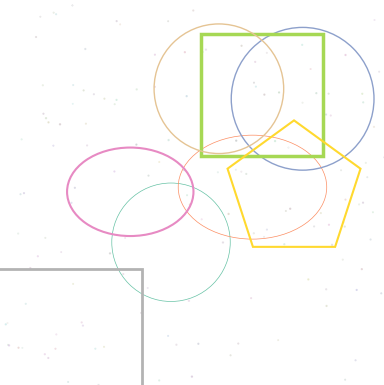[{"shape": "circle", "thickness": 0.5, "radius": 0.77, "center": [0.444, 0.371]}, {"shape": "oval", "thickness": 0.5, "radius": 0.96, "center": [0.656, 0.514]}, {"shape": "circle", "thickness": 1, "radius": 0.93, "center": [0.786, 0.743]}, {"shape": "oval", "thickness": 1.5, "radius": 0.82, "center": [0.338, 0.502]}, {"shape": "square", "thickness": 2.5, "radius": 0.79, "center": [0.68, 0.753]}, {"shape": "pentagon", "thickness": 1.5, "radius": 0.91, "center": [0.764, 0.506]}, {"shape": "circle", "thickness": 1, "radius": 0.84, "center": [0.569, 0.77]}, {"shape": "square", "thickness": 2, "radius": 0.97, "center": [0.174, 0.108]}]